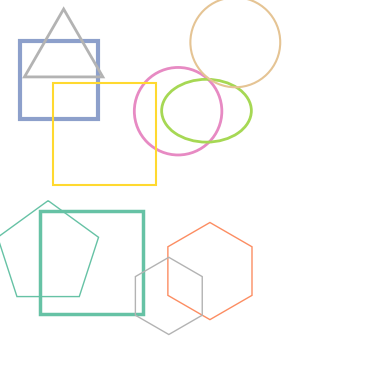[{"shape": "pentagon", "thickness": 1, "radius": 0.69, "center": [0.125, 0.341]}, {"shape": "square", "thickness": 2.5, "radius": 0.67, "center": [0.237, 0.318]}, {"shape": "hexagon", "thickness": 1, "radius": 0.63, "center": [0.545, 0.296]}, {"shape": "square", "thickness": 3, "radius": 0.51, "center": [0.154, 0.792]}, {"shape": "circle", "thickness": 2, "radius": 0.57, "center": [0.463, 0.711]}, {"shape": "oval", "thickness": 2, "radius": 0.58, "center": [0.536, 0.712]}, {"shape": "square", "thickness": 1.5, "radius": 0.67, "center": [0.271, 0.652]}, {"shape": "circle", "thickness": 1.5, "radius": 0.58, "center": [0.611, 0.89]}, {"shape": "hexagon", "thickness": 1, "radius": 0.5, "center": [0.438, 0.231]}, {"shape": "triangle", "thickness": 2, "radius": 0.59, "center": [0.165, 0.859]}]